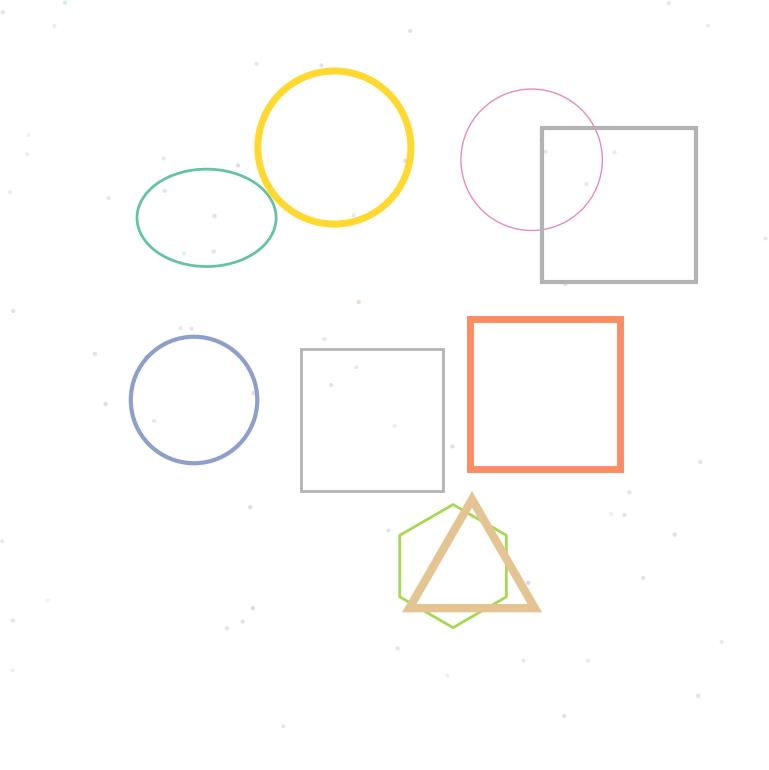[{"shape": "oval", "thickness": 1, "radius": 0.45, "center": [0.268, 0.717]}, {"shape": "square", "thickness": 2.5, "radius": 0.49, "center": [0.708, 0.489]}, {"shape": "circle", "thickness": 1.5, "radius": 0.41, "center": [0.252, 0.481]}, {"shape": "circle", "thickness": 0.5, "radius": 0.46, "center": [0.69, 0.792]}, {"shape": "hexagon", "thickness": 1, "radius": 0.4, "center": [0.588, 0.265]}, {"shape": "circle", "thickness": 2.5, "radius": 0.5, "center": [0.434, 0.808]}, {"shape": "triangle", "thickness": 3, "radius": 0.47, "center": [0.613, 0.257]}, {"shape": "square", "thickness": 1, "radius": 0.46, "center": [0.483, 0.455]}, {"shape": "square", "thickness": 1.5, "radius": 0.5, "center": [0.804, 0.734]}]